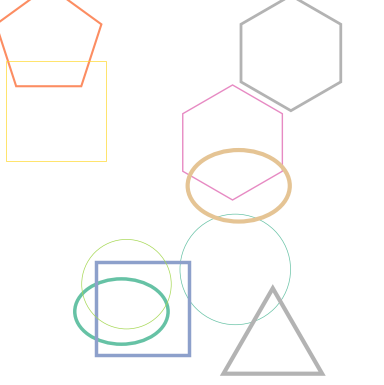[{"shape": "circle", "thickness": 0.5, "radius": 0.72, "center": [0.611, 0.3]}, {"shape": "oval", "thickness": 2.5, "radius": 0.61, "center": [0.315, 0.191]}, {"shape": "pentagon", "thickness": 1.5, "radius": 0.72, "center": [0.127, 0.892]}, {"shape": "square", "thickness": 2.5, "radius": 0.6, "center": [0.369, 0.199]}, {"shape": "hexagon", "thickness": 1, "radius": 0.75, "center": [0.604, 0.63]}, {"shape": "circle", "thickness": 0.5, "radius": 0.58, "center": [0.329, 0.262]}, {"shape": "square", "thickness": 0.5, "radius": 0.65, "center": [0.145, 0.712]}, {"shape": "oval", "thickness": 3, "radius": 0.66, "center": [0.62, 0.517]}, {"shape": "hexagon", "thickness": 2, "radius": 0.75, "center": [0.756, 0.862]}, {"shape": "triangle", "thickness": 3, "radius": 0.74, "center": [0.709, 0.103]}]